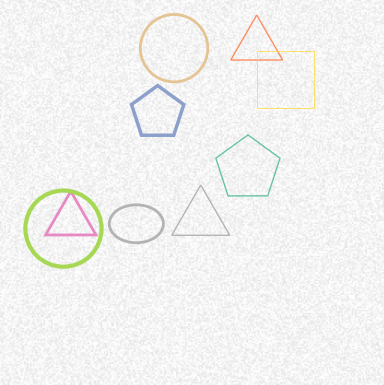[{"shape": "pentagon", "thickness": 1, "radius": 0.44, "center": [0.644, 0.562]}, {"shape": "triangle", "thickness": 1, "radius": 0.39, "center": [0.667, 0.883]}, {"shape": "pentagon", "thickness": 2.5, "radius": 0.36, "center": [0.409, 0.706]}, {"shape": "triangle", "thickness": 2, "radius": 0.38, "center": [0.184, 0.428]}, {"shape": "circle", "thickness": 3, "radius": 0.49, "center": [0.165, 0.406]}, {"shape": "square", "thickness": 0.5, "radius": 0.37, "center": [0.742, 0.794]}, {"shape": "circle", "thickness": 2, "radius": 0.44, "center": [0.452, 0.875]}, {"shape": "oval", "thickness": 2, "radius": 0.35, "center": [0.354, 0.419]}, {"shape": "triangle", "thickness": 1, "radius": 0.44, "center": [0.521, 0.432]}]